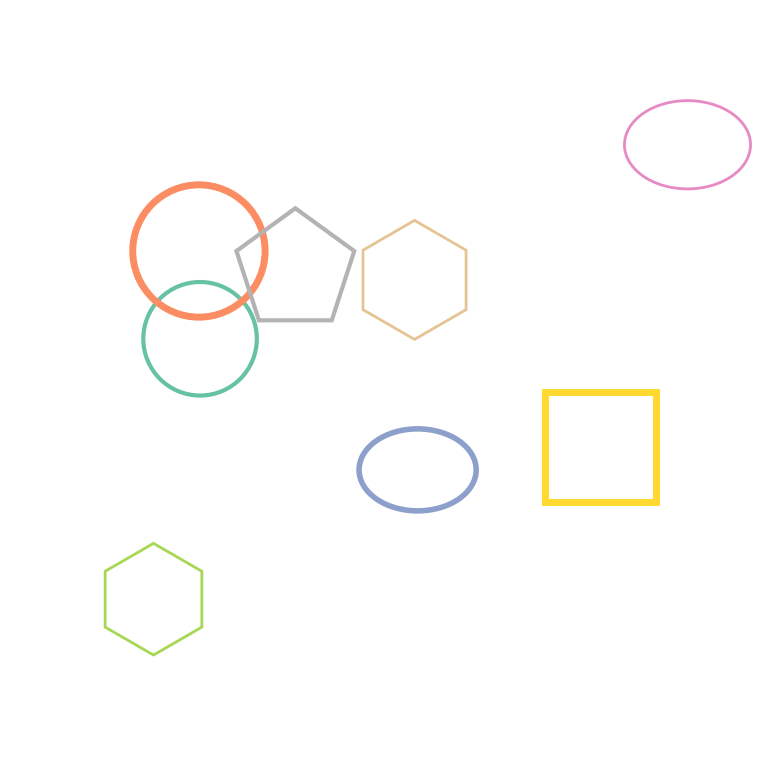[{"shape": "circle", "thickness": 1.5, "radius": 0.37, "center": [0.26, 0.56]}, {"shape": "circle", "thickness": 2.5, "radius": 0.43, "center": [0.258, 0.674]}, {"shape": "oval", "thickness": 2, "radius": 0.38, "center": [0.542, 0.39]}, {"shape": "oval", "thickness": 1, "radius": 0.41, "center": [0.893, 0.812]}, {"shape": "hexagon", "thickness": 1, "radius": 0.36, "center": [0.199, 0.222]}, {"shape": "square", "thickness": 2.5, "radius": 0.36, "center": [0.78, 0.419]}, {"shape": "hexagon", "thickness": 1, "radius": 0.39, "center": [0.538, 0.636]}, {"shape": "pentagon", "thickness": 1.5, "radius": 0.4, "center": [0.384, 0.649]}]